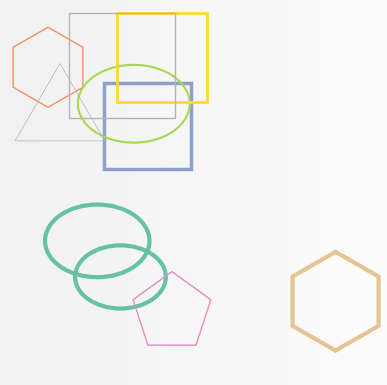[{"shape": "oval", "thickness": 3, "radius": 0.59, "center": [0.311, 0.281]}, {"shape": "oval", "thickness": 3, "radius": 0.67, "center": [0.251, 0.374]}, {"shape": "hexagon", "thickness": 1, "radius": 0.52, "center": [0.124, 0.825]}, {"shape": "square", "thickness": 2.5, "radius": 0.56, "center": [0.381, 0.672]}, {"shape": "pentagon", "thickness": 1, "radius": 0.53, "center": [0.444, 0.189]}, {"shape": "oval", "thickness": 1.5, "radius": 0.72, "center": [0.345, 0.731]}, {"shape": "square", "thickness": 2, "radius": 0.58, "center": [0.418, 0.851]}, {"shape": "hexagon", "thickness": 3, "radius": 0.64, "center": [0.866, 0.218]}, {"shape": "square", "thickness": 1, "radius": 0.68, "center": [0.315, 0.83]}, {"shape": "triangle", "thickness": 0.5, "radius": 0.67, "center": [0.155, 0.701]}]